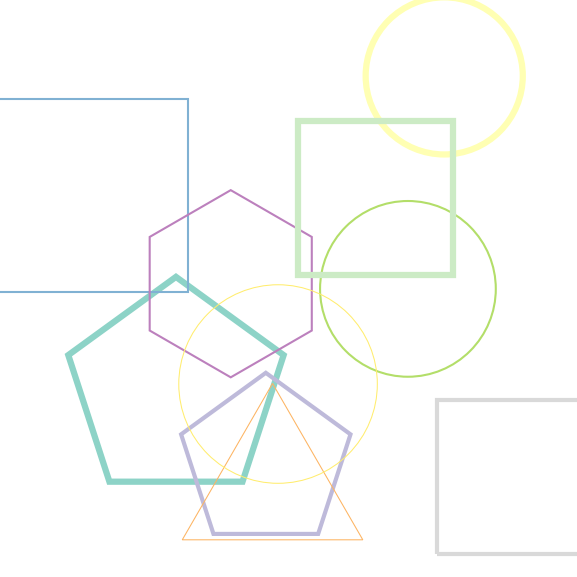[{"shape": "pentagon", "thickness": 3, "radius": 0.98, "center": [0.305, 0.324]}, {"shape": "circle", "thickness": 3, "radius": 0.68, "center": [0.769, 0.868]}, {"shape": "pentagon", "thickness": 2, "radius": 0.77, "center": [0.46, 0.199]}, {"shape": "square", "thickness": 1, "radius": 0.84, "center": [0.159, 0.661]}, {"shape": "triangle", "thickness": 0.5, "radius": 0.9, "center": [0.472, 0.155]}, {"shape": "circle", "thickness": 1, "radius": 0.76, "center": [0.706, 0.499]}, {"shape": "square", "thickness": 2, "radius": 0.67, "center": [0.89, 0.173]}, {"shape": "hexagon", "thickness": 1, "radius": 0.81, "center": [0.4, 0.508]}, {"shape": "square", "thickness": 3, "radius": 0.67, "center": [0.65, 0.656]}, {"shape": "circle", "thickness": 0.5, "radius": 0.86, "center": [0.481, 0.334]}]